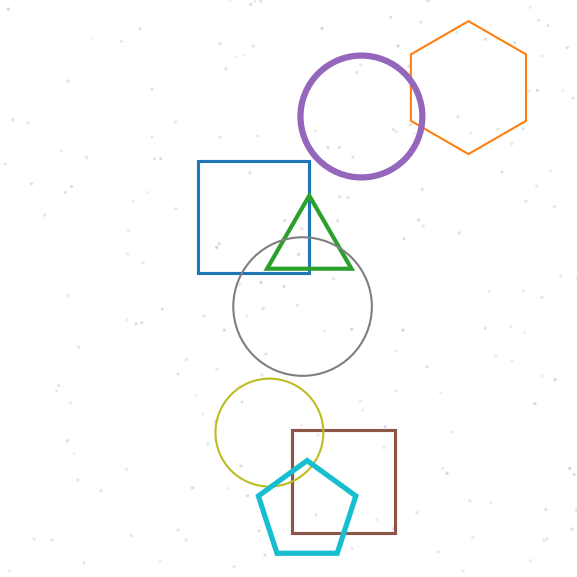[{"shape": "square", "thickness": 1.5, "radius": 0.48, "center": [0.439, 0.624]}, {"shape": "hexagon", "thickness": 1, "radius": 0.58, "center": [0.811, 0.847]}, {"shape": "triangle", "thickness": 2, "radius": 0.42, "center": [0.536, 0.576]}, {"shape": "circle", "thickness": 3, "radius": 0.53, "center": [0.626, 0.797]}, {"shape": "square", "thickness": 1.5, "radius": 0.45, "center": [0.594, 0.165]}, {"shape": "circle", "thickness": 1, "radius": 0.6, "center": [0.524, 0.468]}, {"shape": "circle", "thickness": 1, "radius": 0.47, "center": [0.467, 0.25]}, {"shape": "pentagon", "thickness": 2.5, "radius": 0.44, "center": [0.532, 0.113]}]